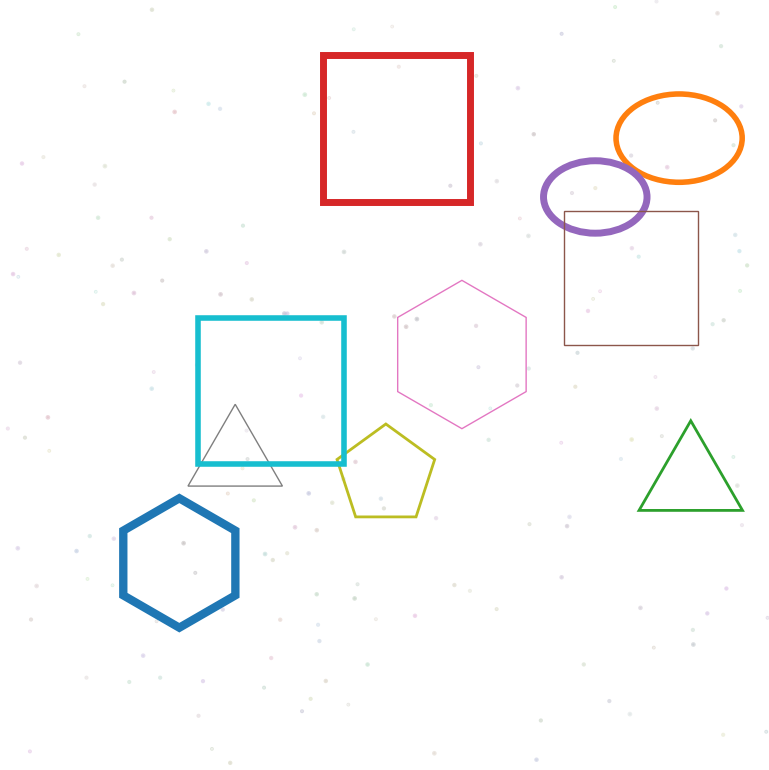[{"shape": "hexagon", "thickness": 3, "radius": 0.42, "center": [0.233, 0.269]}, {"shape": "oval", "thickness": 2, "radius": 0.41, "center": [0.882, 0.821]}, {"shape": "triangle", "thickness": 1, "radius": 0.39, "center": [0.897, 0.376]}, {"shape": "square", "thickness": 2.5, "radius": 0.48, "center": [0.515, 0.833]}, {"shape": "oval", "thickness": 2.5, "radius": 0.34, "center": [0.773, 0.744]}, {"shape": "square", "thickness": 0.5, "radius": 0.43, "center": [0.82, 0.639]}, {"shape": "hexagon", "thickness": 0.5, "radius": 0.48, "center": [0.6, 0.54]}, {"shape": "triangle", "thickness": 0.5, "radius": 0.35, "center": [0.305, 0.404]}, {"shape": "pentagon", "thickness": 1, "radius": 0.33, "center": [0.501, 0.383]}, {"shape": "square", "thickness": 2, "radius": 0.47, "center": [0.352, 0.492]}]